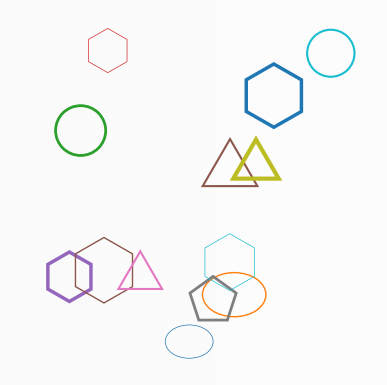[{"shape": "oval", "thickness": 0.5, "radius": 0.31, "center": [0.488, 0.113]}, {"shape": "hexagon", "thickness": 2.5, "radius": 0.41, "center": [0.707, 0.752]}, {"shape": "oval", "thickness": 1, "radius": 0.41, "center": [0.604, 0.235]}, {"shape": "circle", "thickness": 2, "radius": 0.32, "center": [0.208, 0.661]}, {"shape": "hexagon", "thickness": 0.5, "radius": 0.29, "center": [0.278, 0.869]}, {"shape": "hexagon", "thickness": 2.5, "radius": 0.32, "center": [0.179, 0.281]}, {"shape": "hexagon", "thickness": 1, "radius": 0.42, "center": [0.268, 0.298]}, {"shape": "triangle", "thickness": 1.5, "radius": 0.41, "center": [0.594, 0.557]}, {"shape": "triangle", "thickness": 1.5, "radius": 0.33, "center": [0.362, 0.282]}, {"shape": "pentagon", "thickness": 2, "radius": 0.31, "center": [0.55, 0.219]}, {"shape": "triangle", "thickness": 3, "radius": 0.34, "center": [0.661, 0.57]}, {"shape": "circle", "thickness": 1.5, "radius": 0.31, "center": [0.854, 0.862]}, {"shape": "hexagon", "thickness": 0.5, "radius": 0.37, "center": [0.593, 0.319]}]